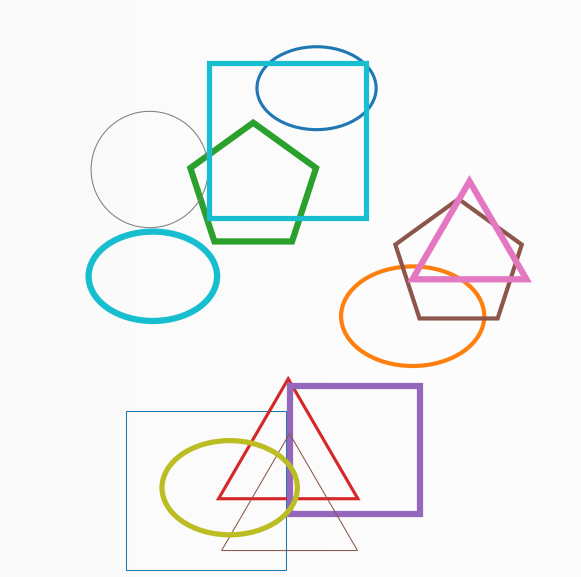[{"shape": "square", "thickness": 0.5, "radius": 0.69, "center": [0.355, 0.15]}, {"shape": "oval", "thickness": 1.5, "radius": 0.51, "center": [0.545, 0.846]}, {"shape": "oval", "thickness": 2, "radius": 0.62, "center": [0.71, 0.452]}, {"shape": "pentagon", "thickness": 3, "radius": 0.57, "center": [0.436, 0.673]}, {"shape": "triangle", "thickness": 1.5, "radius": 0.69, "center": [0.496, 0.205]}, {"shape": "square", "thickness": 3, "radius": 0.56, "center": [0.611, 0.22]}, {"shape": "pentagon", "thickness": 2, "radius": 0.57, "center": [0.789, 0.54]}, {"shape": "triangle", "thickness": 0.5, "radius": 0.67, "center": [0.498, 0.113]}, {"shape": "triangle", "thickness": 3, "radius": 0.57, "center": [0.808, 0.572]}, {"shape": "circle", "thickness": 0.5, "radius": 0.5, "center": [0.257, 0.706]}, {"shape": "oval", "thickness": 2.5, "radius": 0.58, "center": [0.395, 0.155]}, {"shape": "oval", "thickness": 3, "radius": 0.55, "center": [0.263, 0.521]}, {"shape": "square", "thickness": 2.5, "radius": 0.67, "center": [0.494, 0.756]}]